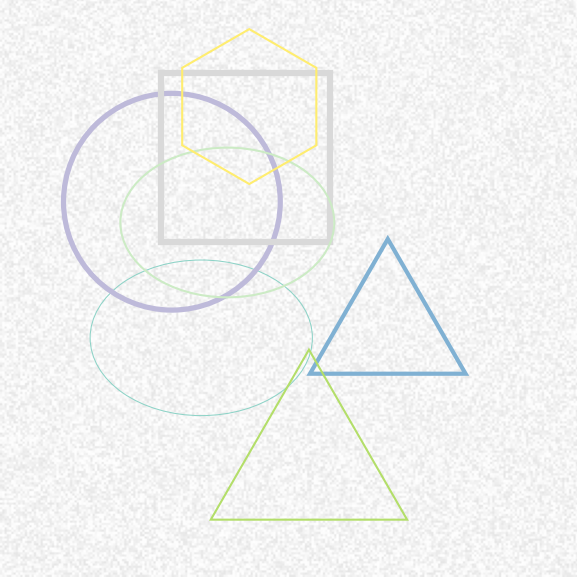[{"shape": "oval", "thickness": 0.5, "radius": 0.96, "center": [0.349, 0.414]}, {"shape": "circle", "thickness": 2.5, "radius": 0.94, "center": [0.298, 0.65]}, {"shape": "triangle", "thickness": 2, "radius": 0.78, "center": [0.671, 0.43]}, {"shape": "triangle", "thickness": 1, "radius": 0.98, "center": [0.535, 0.197]}, {"shape": "square", "thickness": 3, "radius": 0.73, "center": [0.426, 0.727]}, {"shape": "oval", "thickness": 1, "radius": 0.93, "center": [0.394, 0.614]}, {"shape": "hexagon", "thickness": 1, "radius": 0.67, "center": [0.432, 0.815]}]